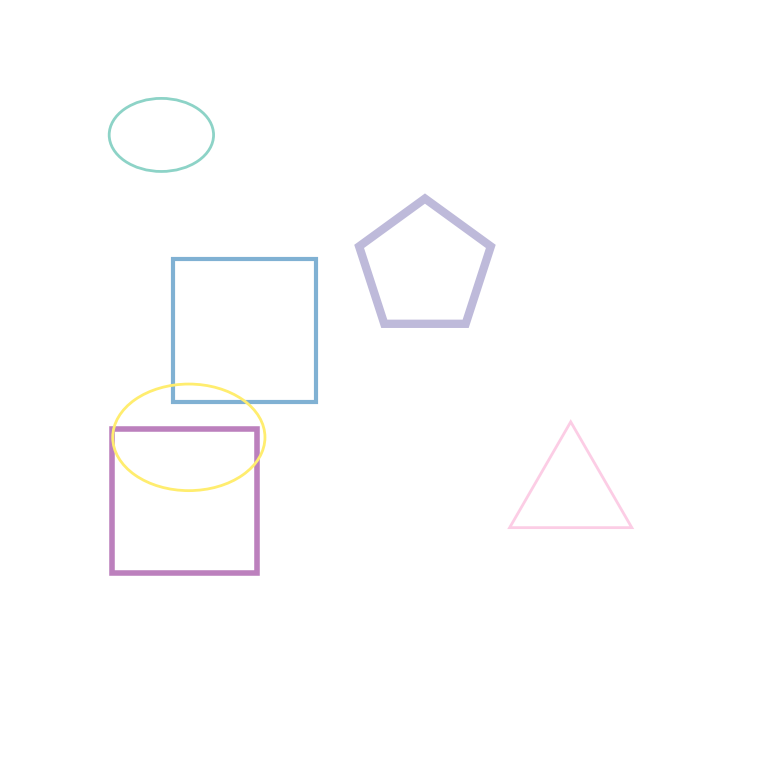[{"shape": "oval", "thickness": 1, "radius": 0.34, "center": [0.21, 0.825]}, {"shape": "pentagon", "thickness": 3, "radius": 0.45, "center": [0.552, 0.652]}, {"shape": "square", "thickness": 1.5, "radius": 0.46, "center": [0.318, 0.571]}, {"shape": "triangle", "thickness": 1, "radius": 0.46, "center": [0.741, 0.361]}, {"shape": "square", "thickness": 2, "radius": 0.47, "center": [0.24, 0.35]}, {"shape": "oval", "thickness": 1, "radius": 0.49, "center": [0.245, 0.432]}]